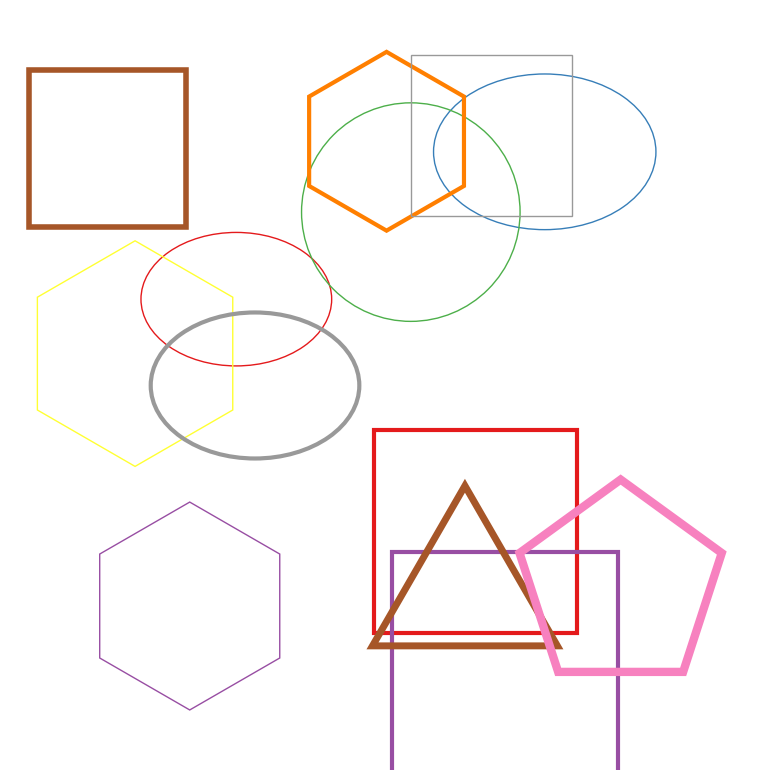[{"shape": "oval", "thickness": 0.5, "radius": 0.62, "center": [0.307, 0.611]}, {"shape": "square", "thickness": 1.5, "radius": 0.66, "center": [0.617, 0.31]}, {"shape": "oval", "thickness": 0.5, "radius": 0.72, "center": [0.707, 0.803]}, {"shape": "circle", "thickness": 0.5, "radius": 0.71, "center": [0.534, 0.725]}, {"shape": "square", "thickness": 1.5, "radius": 0.73, "center": [0.656, 0.137]}, {"shape": "hexagon", "thickness": 0.5, "radius": 0.67, "center": [0.246, 0.213]}, {"shape": "hexagon", "thickness": 1.5, "radius": 0.58, "center": [0.502, 0.817]}, {"shape": "hexagon", "thickness": 0.5, "radius": 0.73, "center": [0.175, 0.541]}, {"shape": "square", "thickness": 2, "radius": 0.51, "center": [0.14, 0.807]}, {"shape": "triangle", "thickness": 2.5, "radius": 0.69, "center": [0.604, 0.231]}, {"shape": "pentagon", "thickness": 3, "radius": 0.69, "center": [0.806, 0.239]}, {"shape": "oval", "thickness": 1.5, "radius": 0.68, "center": [0.331, 0.499]}, {"shape": "square", "thickness": 0.5, "radius": 0.52, "center": [0.638, 0.824]}]